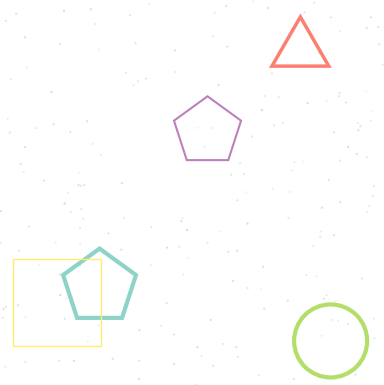[{"shape": "pentagon", "thickness": 3, "radius": 0.5, "center": [0.259, 0.255]}, {"shape": "triangle", "thickness": 2.5, "radius": 0.43, "center": [0.78, 0.871]}, {"shape": "circle", "thickness": 3, "radius": 0.47, "center": [0.859, 0.114]}, {"shape": "pentagon", "thickness": 1.5, "radius": 0.46, "center": [0.539, 0.658]}, {"shape": "square", "thickness": 1, "radius": 0.57, "center": [0.148, 0.214]}]